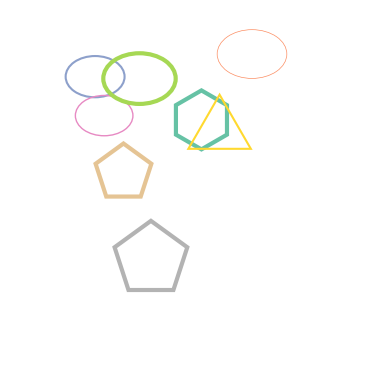[{"shape": "hexagon", "thickness": 3, "radius": 0.38, "center": [0.523, 0.689]}, {"shape": "oval", "thickness": 0.5, "radius": 0.45, "center": [0.655, 0.86]}, {"shape": "oval", "thickness": 1.5, "radius": 0.38, "center": [0.247, 0.801]}, {"shape": "oval", "thickness": 1, "radius": 0.37, "center": [0.271, 0.7]}, {"shape": "oval", "thickness": 3, "radius": 0.47, "center": [0.362, 0.796]}, {"shape": "triangle", "thickness": 1.5, "radius": 0.47, "center": [0.57, 0.66]}, {"shape": "pentagon", "thickness": 3, "radius": 0.38, "center": [0.321, 0.551]}, {"shape": "pentagon", "thickness": 3, "radius": 0.5, "center": [0.392, 0.327]}]